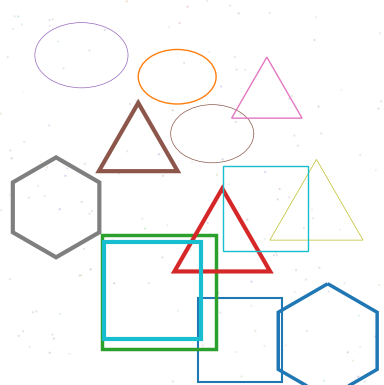[{"shape": "square", "thickness": 1.5, "radius": 0.54, "center": [0.623, 0.117]}, {"shape": "hexagon", "thickness": 2.5, "radius": 0.74, "center": [0.851, 0.115]}, {"shape": "oval", "thickness": 1, "radius": 0.51, "center": [0.46, 0.801]}, {"shape": "square", "thickness": 2.5, "radius": 0.74, "center": [0.414, 0.242]}, {"shape": "triangle", "thickness": 3, "radius": 0.72, "center": [0.577, 0.367]}, {"shape": "oval", "thickness": 0.5, "radius": 0.61, "center": [0.212, 0.857]}, {"shape": "triangle", "thickness": 3, "radius": 0.59, "center": [0.359, 0.615]}, {"shape": "oval", "thickness": 0.5, "radius": 0.54, "center": [0.551, 0.653]}, {"shape": "triangle", "thickness": 1, "radius": 0.53, "center": [0.693, 0.746]}, {"shape": "hexagon", "thickness": 3, "radius": 0.65, "center": [0.146, 0.461]}, {"shape": "triangle", "thickness": 0.5, "radius": 0.7, "center": [0.822, 0.446]}, {"shape": "square", "thickness": 3, "radius": 0.63, "center": [0.395, 0.246]}, {"shape": "square", "thickness": 1, "radius": 0.55, "center": [0.689, 0.458]}]